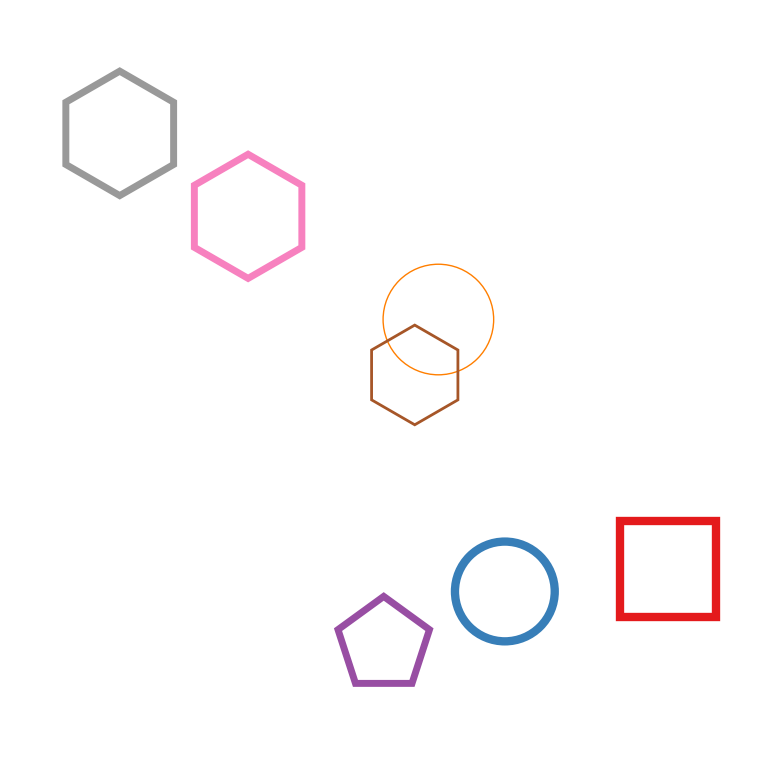[{"shape": "square", "thickness": 3, "radius": 0.31, "center": [0.868, 0.261]}, {"shape": "circle", "thickness": 3, "radius": 0.32, "center": [0.656, 0.232]}, {"shape": "pentagon", "thickness": 2.5, "radius": 0.31, "center": [0.498, 0.163]}, {"shape": "circle", "thickness": 0.5, "radius": 0.36, "center": [0.569, 0.585]}, {"shape": "hexagon", "thickness": 1, "radius": 0.32, "center": [0.539, 0.513]}, {"shape": "hexagon", "thickness": 2.5, "radius": 0.4, "center": [0.322, 0.719]}, {"shape": "hexagon", "thickness": 2.5, "radius": 0.4, "center": [0.155, 0.827]}]